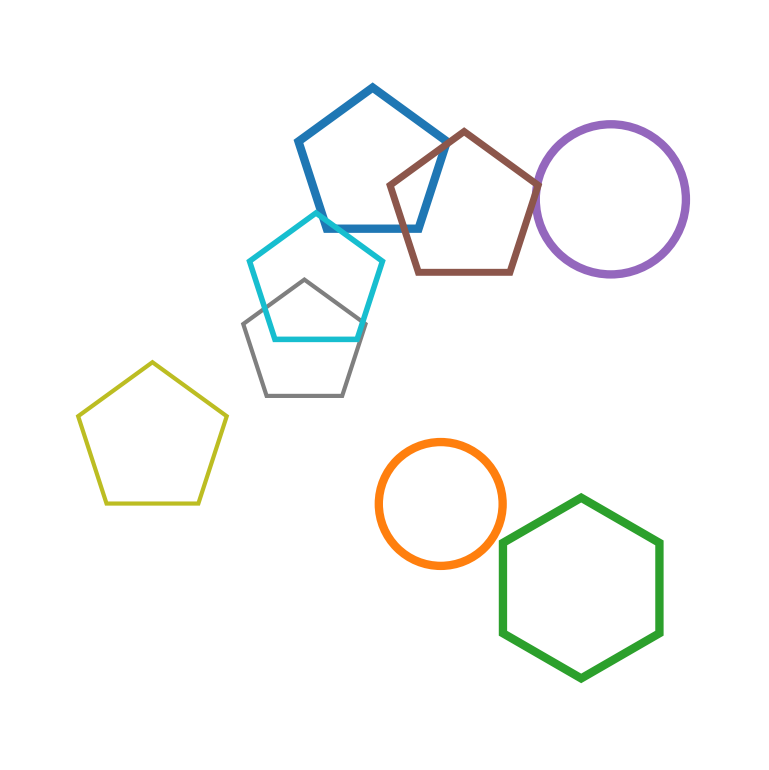[{"shape": "pentagon", "thickness": 3, "radius": 0.51, "center": [0.484, 0.785]}, {"shape": "circle", "thickness": 3, "radius": 0.4, "center": [0.572, 0.345]}, {"shape": "hexagon", "thickness": 3, "radius": 0.59, "center": [0.755, 0.236]}, {"shape": "circle", "thickness": 3, "radius": 0.49, "center": [0.793, 0.741]}, {"shape": "pentagon", "thickness": 2.5, "radius": 0.51, "center": [0.603, 0.728]}, {"shape": "pentagon", "thickness": 1.5, "radius": 0.42, "center": [0.395, 0.553]}, {"shape": "pentagon", "thickness": 1.5, "radius": 0.51, "center": [0.198, 0.428]}, {"shape": "pentagon", "thickness": 2, "radius": 0.45, "center": [0.41, 0.633]}]